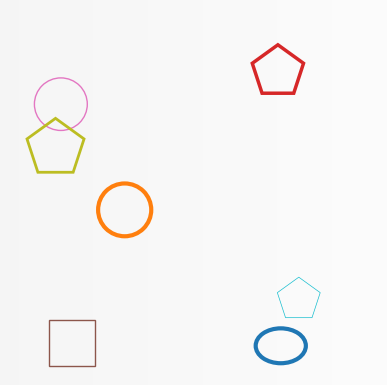[{"shape": "oval", "thickness": 3, "radius": 0.32, "center": [0.725, 0.102]}, {"shape": "circle", "thickness": 3, "radius": 0.34, "center": [0.322, 0.455]}, {"shape": "pentagon", "thickness": 2.5, "radius": 0.35, "center": [0.717, 0.814]}, {"shape": "square", "thickness": 1, "radius": 0.3, "center": [0.186, 0.109]}, {"shape": "circle", "thickness": 1, "radius": 0.34, "center": [0.157, 0.729]}, {"shape": "pentagon", "thickness": 2, "radius": 0.39, "center": [0.143, 0.615]}, {"shape": "pentagon", "thickness": 0.5, "radius": 0.29, "center": [0.771, 0.222]}]